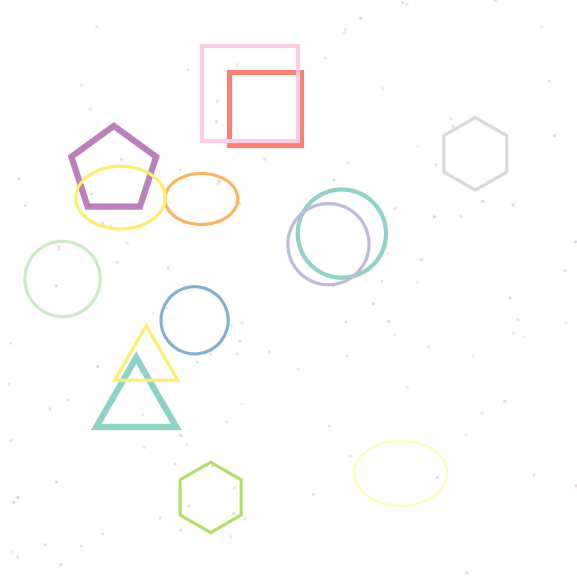[{"shape": "circle", "thickness": 2, "radius": 0.38, "center": [0.592, 0.595]}, {"shape": "triangle", "thickness": 3, "radius": 0.4, "center": [0.236, 0.3]}, {"shape": "oval", "thickness": 1, "radius": 0.4, "center": [0.694, 0.18]}, {"shape": "circle", "thickness": 1.5, "radius": 0.35, "center": [0.569, 0.576]}, {"shape": "square", "thickness": 2.5, "radius": 0.31, "center": [0.459, 0.811]}, {"shape": "circle", "thickness": 1.5, "radius": 0.29, "center": [0.337, 0.444]}, {"shape": "oval", "thickness": 1.5, "radius": 0.32, "center": [0.349, 0.655]}, {"shape": "hexagon", "thickness": 1.5, "radius": 0.3, "center": [0.365, 0.138]}, {"shape": "square", "thickness": 2, "radius": 0.41, "center": [0.433, 0.837]}, {"shape": "hexagon", "thickness": 1.5, "radius": 0.31, "center": [0.823, 0.733]}, {"shape": "pentagon", "thickness": 3, "radius": 0.39, "center": [0.197, 0.704]}, {"shape": "circle", "thickness": 1.5, "radius": 0.33, "center": [0.108, 0.516]}, {"shape": "triangle", "thickness": 1.5, "radius": 0.32, "center": [0.253, 0.372]}, {"shape": "oval", "thickness": 1.5, "radius": 0.39, "center": [0.209, 0.657]}]